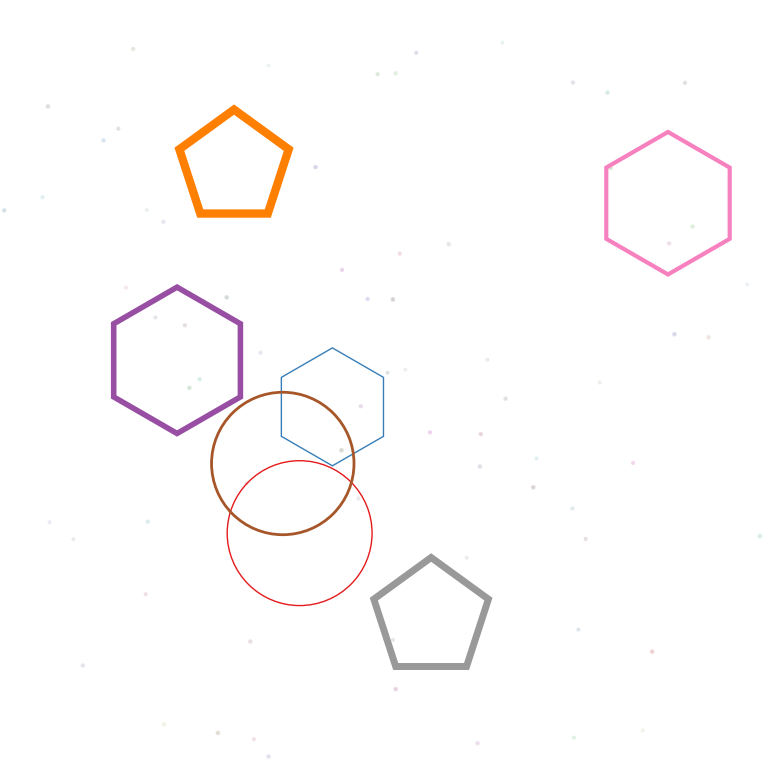[{"shape": "circle", "thickness": 0.5, "radius": 0.47, "center": [0.389, 0.308]}, {"shape": "hexagon", "thickness": 0.5, "radius": 0.38, "center": [0.432, 0.472]}, {"shape": "hexagon", "thickness": 2, "radius": 0.48, "center": [0.23, 0.532]}, {"shape": "pentagon", "thickness": 3, "radius": 0.37, "center": [0.304, 0.783]}, {"shape": "circle", "thickness": 1, "radius": 0.46, "center": [0.367, 0.398]}, {"shape": "hexagon", "thickness": 1.5, "radius": 0.46, "center": [0.868, 0.736]}, {"shape": "pentagon", "thickness": 2.5, "radius": 0.39, "center": [0.56, 0.198]}]